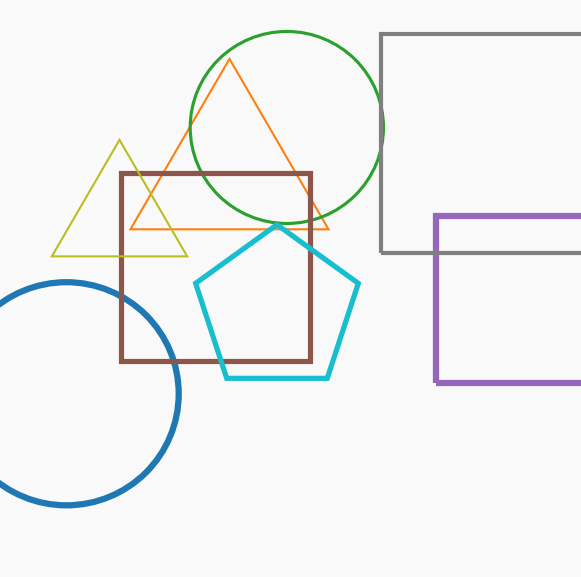[{"shape": "circle", "thickness": 3, "radius": 0.97, "center": [0.114, 0.317]}, {"shape": "triangle", "thickness": 1, "radius": 0.98, "center": [0.395, 0.7]}, {"shape": "circle", "thickness": 1.5, "radius": 0.83, "center": [0.493, 0.778]}, {"shape": "square", "thickness": 3, "radius": 0.72, "center": [0.895, 0.481]}, {"shape": "square", "thickness": 2.5, "radius": 0.81, "center": [0.371, 0.537]}, {"shape": "square", "thickness": 2, "radius": 0.95, "center": [0.845, 0.751]}, {"shape": "triangle", "thickness": 1, "radius": 0.67, "center": [0.206, 0.622]}, {"shape": "pentagon", "thickness": 2.5, "radius": 0.74, "center": [0.477, 0.463]}]